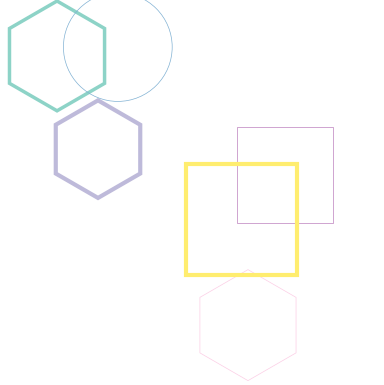[{"shape": "hexagon", "thickness": 2.5, "radius": 0.71, "center": [0.148, 0.855]}, {"shape": "hexagon", "thickness": 3, "radius": 0.63, "center": [0.255, 0.613]}, {"shape": "circle", "thickness": 0.5, "radius": 0.71, "center": [0.306, 0.878]}, {"shape": "hexagon", "thickness": 0.5, "radius": 0.72, "center": [0.644, 0.155]}, {"shape": "square", "thickness": 0.5, "radius": 0.63, "center": [0.74, 0.545]}, {"shape": "square", "thickness": 3, "radius": 0.72, "center": [0.628, 0.429]}]